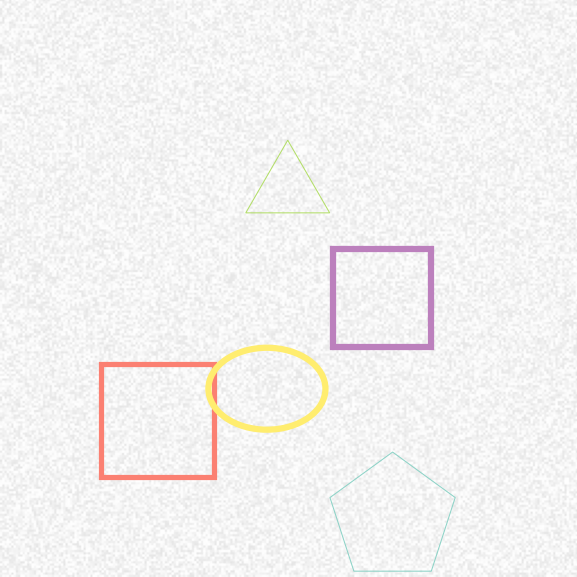[{"shape": "pentagon", "thickness": 0.5, "radius": 0.57, "center": [0.68, 0.102]}, {"shape": "square", "thickness": 2.5, "radius": 0.49, "center": [0.272, 0.272]}, {"shape": "triangle", "thickness": 0.5, "radius": 0.42, "center": [0.498, 0.672]}, {"shape": "square", "thickness": 3, "radius": 0.42, "center": [0.662, 0.483]}, {"shape": "oval", "thickness": 3, "radius": 0.51, "center": [0.462, 0.326]}]